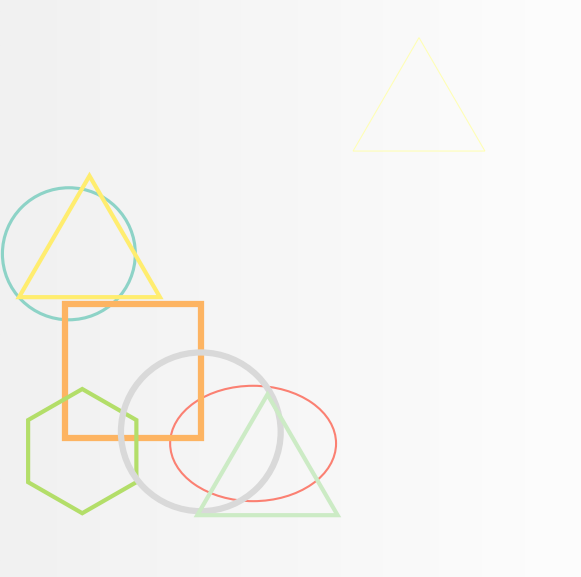[{"shape": "circle", "thickness": 1.5, "radius": 0.57, "center": [0.118, 0.56]}, {"shape": "triangle", "thickness": 0.5, "radius": 0.65, "center": [0.721, 0.803]}, {"shape": "oval", "thickness": 1, "radius": 0.71, "center": [0.435, 0.231]}, {"shape": "square", "thickness": 3, "radius": 0.58, "center": [0.229, 0.356]}, {"shape": "hexagon", "thickness": 2, "radius": 0.54, "center": [0.142, 0.218]}, {"shape": "circle", "thickness": 3, "radius": 0.69, "center": [0.345, 0.251]}, {"shape": "triangle", "thickness": 2, "radius": 0.7, "center": [0.46, 0.177]}, {"shape": "triangle", "thickness": 2, "radius": 0.7, "center": [0.154, 0.555]}]